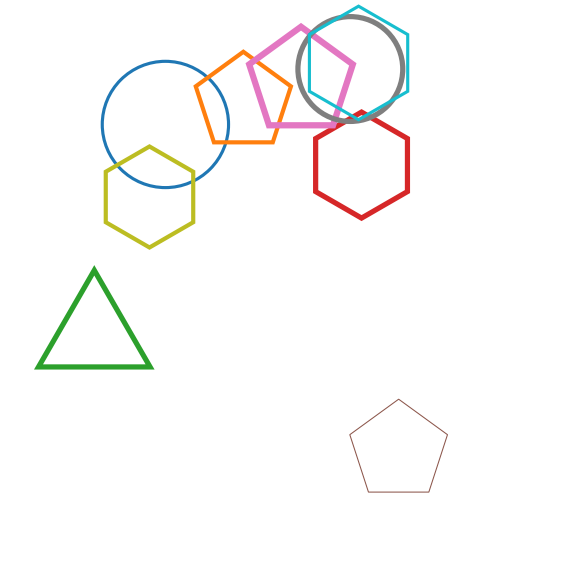[{"shape": "circle", "thickness": 1.5, "radius": 0.55, "center": [0.286, 0.784]}, {"shape": "pentagon", "thickness": 2, "radius": 0.43, "center": [0.421, 0.823]}, {"shape": "triangle", "thickness": 2.5, "radius": 0.56, "center": [0.163, 0.42]}, {"shape": "hexagon", "thickness": 2.5, "radius": 0.46, "center": [0.626, 0.713]}, {"shape": "pentagon", "thickness": 0.5, "radius": 0.44, "center": [0.69, 0.219]}, {"shape": "pentagon", "thickness": 3, "radius": 0.47, "center": [0.521, 0.858]}, {"shape": "circle", "thickness": 2.5, "radius": 0.45, "center": [0.607, 0.88]}, {"shape": "hexagon", "thickness": 2, "radius": 0.44, "center": [0.259, 0.658]}, {"shape": "hexagon", "thickness": 1.5, "radius": 0.49, "center": [0.621, 0.89]}]